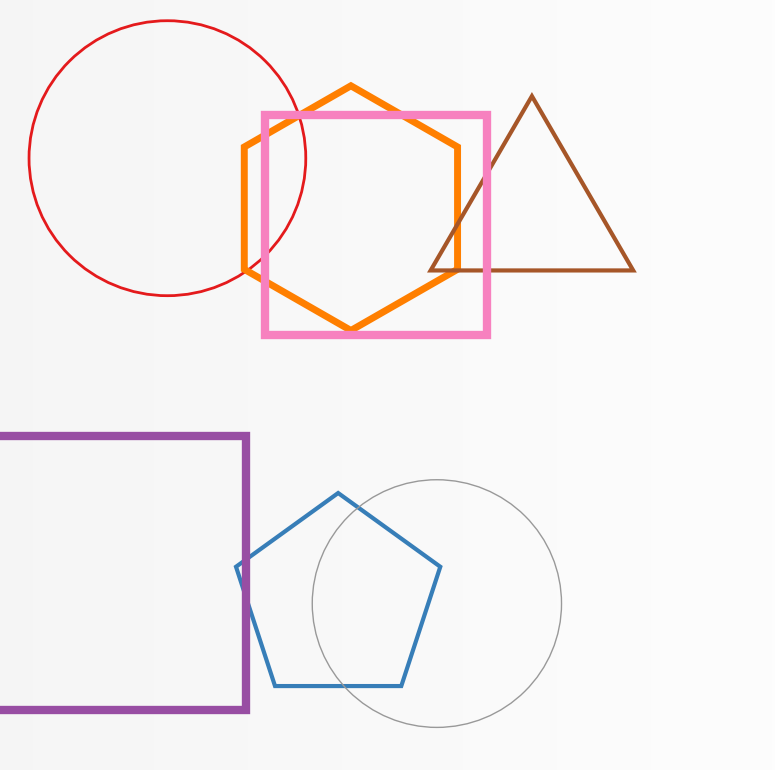[{"shape": "circle", "thickness": 1, "radius": 0.89, "center": [0.216, 0.795]}, {"shape": "pentagon", "thickness": 1.5, "radius": 0.69, "center": [0.436, 0.221]}, {"shape": "square", "thickness": 3, "radius": 0.89, "center": [0.14, 0.256]}, {"shape": "hexagon", "thickness": 2.5, "radius": 0.79, "center": [0.453, 0.73]}, {"shape": "triangle", "thickness": 1.5, "radius": 0.75, "center": [0.686, 0.724]}, {"shape": "square", "thickness": 3, "radius": 0.72, "center": [0.486, 0.708]}, {"shape": "circle", "thickness": 0.5, "radius": 0.8, "center": [0.564, 0.216]}]